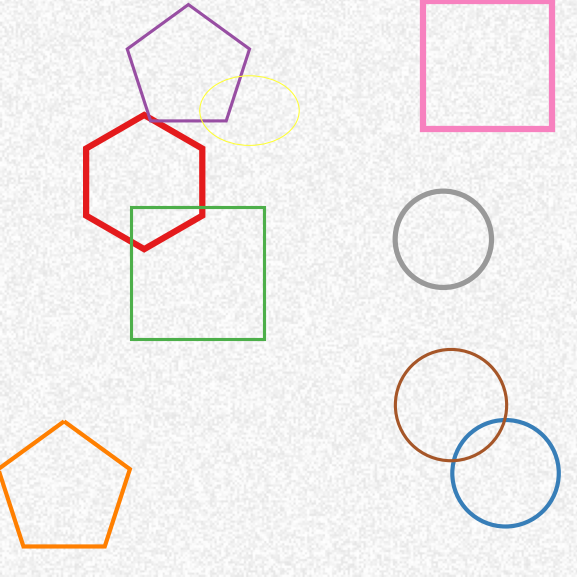[{"shape": "hexagon", "thickness": 3, "radius": 0.58, "center": [0.25, 0.684]}, {"shape": "circle", "thickness": 2, "radius": 0.46, "center": [0.875, 0.18]}, {"shape": "square", "thickness": 1.5, "radius": 0.58, "center": [0.342, 0.526]}, {"shape": "pentagon", "thickness": 1.5, "radius": 0.56, "center": [0.326, 0.88]}, {"shape": "pentagon", "thickness": 2, "radius": 0.6, "center": [0.111, 0.15]}, {"shape": "oval", "thickness": 0.5, "radius": 0.43, "center": [0.432, 0.808]}, {"shape": "circle", "thickness": 1.5, "radius": 0.48, "center": [0.781, 0.298]}, {"shape": "square", "thickness": 3, "radius": 0.55, "center": [0.844, 0.886]}, {"shape": "circle", "thickness": 2.5, "radius": 0.42, "center": [0.768, 0.585]}]